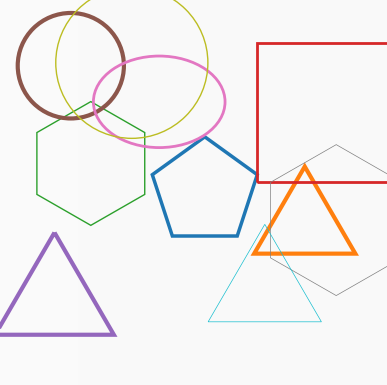[{"shape": "pentagon", "thickness": 2.5, "radius": 0.71, "center": [0.528, 0.502]}, {"shape": "triangle", "thickness": 3, "radius": 0.75, "center": [0.786, 0.417]}, {"shape": "hexagon", "thickness": 1, "radius": 0.8, "center": [0.234, 0.575]}, {"shape": "square", "thickness": 2, "radius": 0.9, "center": [0.844, 0.708]}, {"shape": "triangle", "thickness": 3, "radius": 0.88, "center": [0.141, 0.219]}, {"shape": "circle", "thickness": 3, "radius": 0.69, "center": [0.183, 0.829]}, {"shape": "oval", "thickness": 2, "radius": 0.85, "center": [0.411, 0.736]}, {"shape": "hexagon", "thickness": 0.5, "radius": 0.98, "center": [0.868, 0.428]}, {"shape": "circle", "thickness": 1, "radius": 0.98, "center": [0.34, 0.837]}, {"shape": "triangle", "thickness": 0.5, "radius": 0.84, "center": [0.683, 0.249]}]